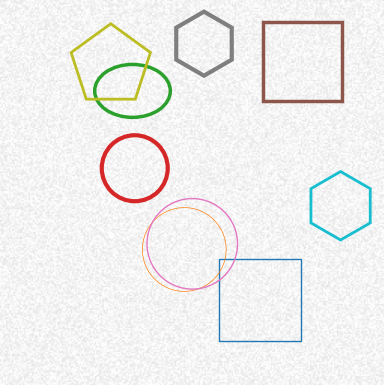[{"shape": "square", "thickness": 1, "radius": 0.54, "center": [0.676, 0.221]}, {"shape": "circle", "thickness": 0.5, "radius": 0.54, "center": [0.479, 0.352]}, {"shape": "oval", "thickness": 2.5, "radius": 0.49, "center": [0.344, 0.764]}, {"shape": "circle", "thickness": 3, "radius": 0.43, "center": [0.35, 0.563]}, {"shape": "square", "thickness": 2.5, "radius": 0.51, "center": [0.785, 0.839]}, {"shape": "circle", "thickness": 1, "radius": 0.59, "center": [0.499, 0.367]}, {"shape": "hexagon", "thickness": 3, "radius": 0.42, "center": [0.53, 0.887]}, {"shape": "pentagon", "thickness": 2, "radius": 0.54, "center": [0.288, 0.83]}, {"shape": "hexagon", "thickness": 2, "radius": 0.44, "center": [0.885, 0.466]}]